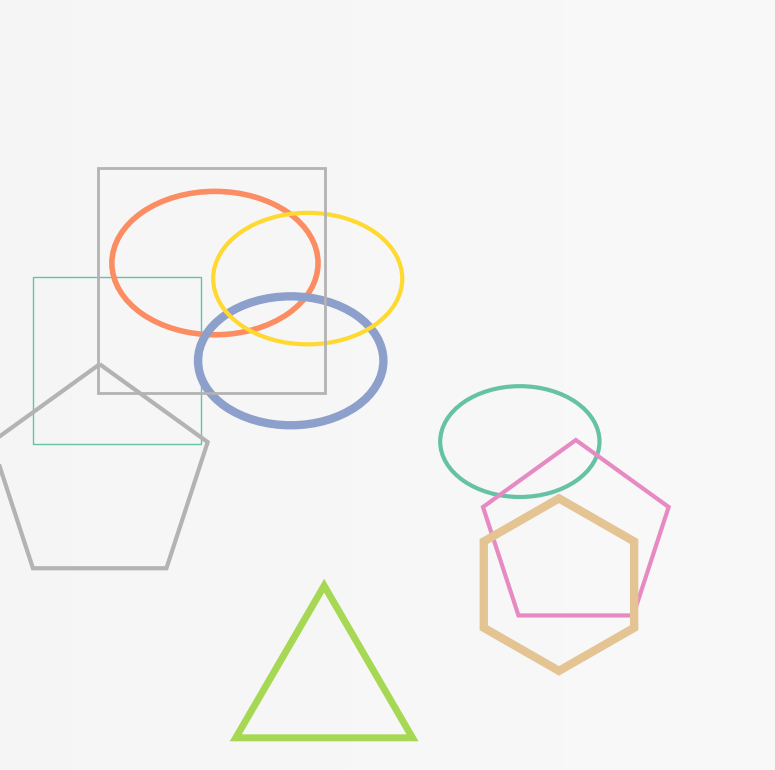[{"shape": "oval", "thickness": 1.5, "radius": 0.51, "center": [0.671, 0.427]}, {"shape": "square", "thickness": 0.5, "radius": 0.54, "center": [0.151, 0.532]}, {"shape": "oval", "thickness": 2, "radius": 0.67, "center": [0.277, 0.658]}, {"shape": "oval", "thickness": 3, "radius": 0.6, "center": [0.375, 0.531]}, {"shape": "pentagon", "thickness": 1.5, "radius": 0.63, "center": [0.743, 0.303]}, {"shape": "triangle", "thickness": 2.5, "radius": 0.66, "center": [0.418, 0.108]}, {"shape": "oval", "thickness": 1.5, "radius": 0.61, "center": [0.397, 0.638]}, {"shape": "hexagon", "thickness": 3, "radius": 0.56, "center": [0.721, 0.241]}, {"shape": "square", "thickness": 1, "radius": 0.73, "center": [0.273, 0.636]}, {"shape": "pentagon", "thickness": 1.5, "radius": 0.73, "center": [0.129, 0.381]}]